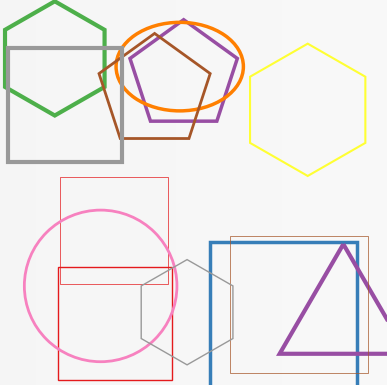[{"shape": "square", "thickness": 1, "radius": 0.73, "center": [0.296, 0.16]}, {"shape": "square", "thickness": 0.5, "radius": 0.69, "center": [0.294, 0.402]}, {"shape": "square", "thickness": 2.5, "radius": 0.95, "center": [0.732, 0.181]}, {"shape": "hexagon", "thickness": 3, "radius": 0.74, "center": [0.141, 0.848]}, {"shape": "pentagon", "thickness": 2.5, "radius": 0.73, "center": [0.474, 0.803]}, {"shape": "triangle", "thickness": 3, "radius": 0.95, "center": [0.886, 0.176]}, {"shape": "oval", "thickness": 2.5, "radius": 0.82, "center": [0.464, 0.827]}, {"shape": "hexagon", "thickness": 1.5, "radius": 0.86, "center": [0.794, 0.715]}, {"shape": "pentagon", "thickness": 2, "radius": 0.75, "center": [0.399, 0.762]}, {"shape": "square", "thickness": 0.5, "radius": 0.89, "center": [0.772, 0.209]}, {"shape": "circle", "thickness": 2, "radius": 0.98, "center": [0.26, 0.257]}, {"shape": "square", "thickness": 3, "radius": 0.74, "center": [0.167, 0.728]}, {"shape": "hexagon", "thickness": 1, "radius": 0.68, "center": [0.483, 0.189]}]